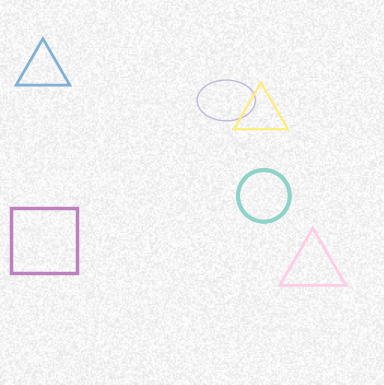[{"shape": "circle", "thickness": 3, "radius": 0.34, "center": [0.685, 0.491]}, {"shape": "oval", "thickness": 1, "radius": 0.38, "center": [0.588, 0.739]}, {"shape": "triangle", "thickness": 2, "radius": 0.4, "center": [0.112, 0.819]}, {"shape": "triangle", "thickness": 2, "radius": 0.5, "center": [0.813, 0.308]}, {"shape": "square", "thickness": 2.5, "radius": 0.43, "center": [0.113, 0.376]}, {"shape": "triangle", "thickness": 1.5, "radius": 0.4, "center": [0.678, 0.705]}]